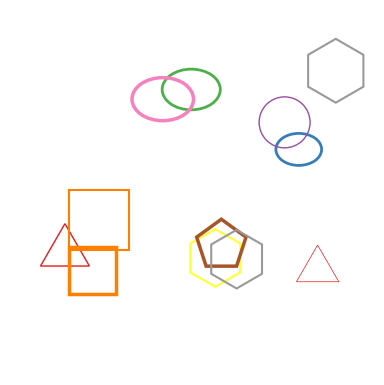[{"shape": "triangle", "thickness": 0.5, "radius": 0.32, "center": [0.825, 0.3]}, {"shape": "triangle", "thickness": 1, "radius": 0.37, "center": [0.169, 0.346]}, {"shape": "oval", "thickness": 2, "radius": 0.3, "center": [0.776, 0.612]}, {"shape": "oval", "thickness": 2, "radius": 0.38, "center": [0.497, 0.768]}, {"shape": "circle", "thickness": 1, "radius": 0.33, "center": [0.739, 0.682]}, {"shape": "square", "thickness": 1.5, "radius": 0.39, "center": [0.257, 0.429]}, {"shape": "square", "thickness": 2.5, "radius": 0.3, "center": [0.241, 0.298]}, {"shape": "hexagon", "thickness": 1.5, "radius": 0.37, "center": [0.559, 0.33]}, {"shape": "pentagon", "thickness": 2.5, "radius": 0.34, "center": [0.575, 0.363]}, {"shape": "oval", "thickness": 2.5, "radius": 0.4, "center": [0.423, 0.742]}, {"shape": "hexagon", "thickness": 1.5, "radius": 0.38, "center": [0.615, 0.327]}, {"shape": "hexagon", "thickness": 1.5, "radius": 0.41, "center": [0.872, 0.816]}]